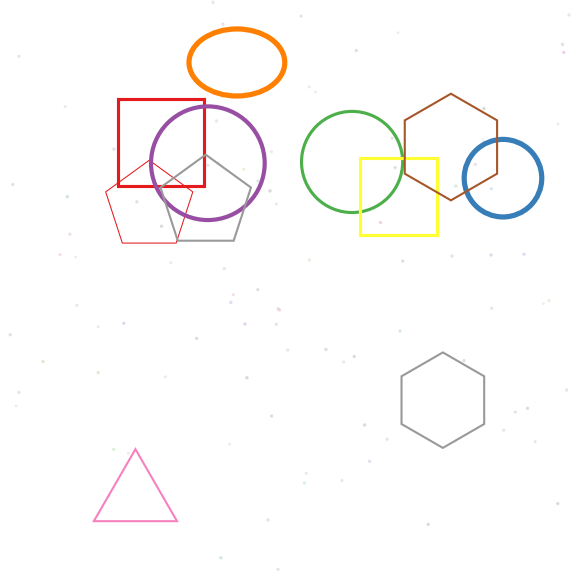[{"shape": "pentagon", "thickness": 0.5, "radius": 0.4, "center": [0.258, 0.642]}, {"shape": "square", "thickness": 1.5, "radius": 0.37, "center": [0.279, 0.752]}, {"shape": "circle", "thickness": 2.5, "radius": 0.34, "center": [0.871, 0.691]}, {"shape": "circle", "thickness": 1.5, "radius": 0.44, "center": [0.61, 0.719]}, {"shape": "circle", "thickness": 2, "radius": 0.49, "center": [0.36, 0.716]}, {"shape": "oval", "thickness": 2.5, "radius": 0.41, "center": [0.41, 0.891]}, {"shape": "square", "thickness": 1.5, "radius": 0.33, "center": [0.69, 0.659]}, {"shape": "hexagon", "thickness": 1, "radius": 0.46, "center": [0.781, 0.745]}, {"shape": "triangle", "thickness": 1, "radius": 0.42, "center": [0.235, 0.138]}, {"shape": "hexagon", "thickness": 1, "radius": 0.41, "center": [0.767, 0.306]}, {"shape": "pentagon", "thickness": 1, "radius": 0.41, "center": [0.356, 0.649]}]